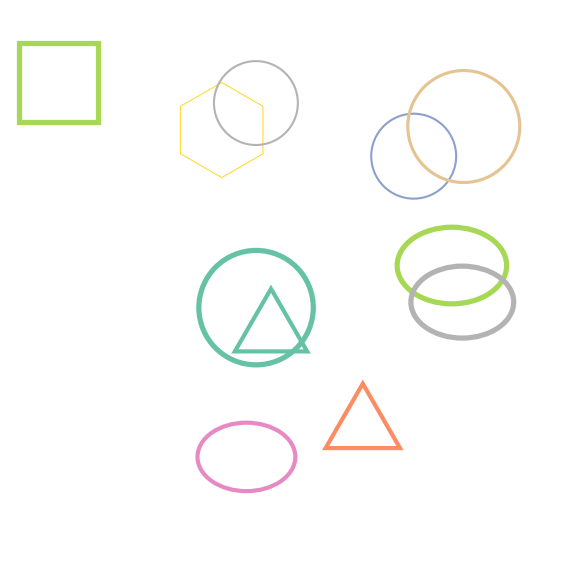[{"shape": "circle", "thickness": 2.5, "radius": 0.5, "center": [0.443, 0.466]}, {"shape": "triangle", "thickness": 2, "radius": 0.36, "center": [0.469, 0.427]}, {"shape": "triangle", "thickness": 2, "radius": 0.37, "center": [0.628, 0.26]}, {"shape": "circle", "thickness": 1, "radius": 0.37, "center": [0.716, 0.729]}, {"shape": "oval", "thickness": 2, "radius": 0.42, "center": [0.427, 0.208]}, {"shape": "square", "thickness": 2.5, "radius": 0.34, "center": [0.101, 0.856]}, {"shape": "oval", "thickness": 2.5, "radius": 0.47, "center": [0.783, 0.539]}, {"shape": "hexagon", "thickness": 0.5, "radius": 0.41, "center": [0.384, 0.774]}, {"shape": "circle", "thickness": 1.5, "radius": 0.48, "center": [0.803, 0.78]}, {"shape": "oval", "thickness": 2.5, "radius": 0.44, "center": [0.8, 0.476]}, {"shape": "circle", "thickness": 1, "radius": 0.36, "center": [0.443, 0.821]}]